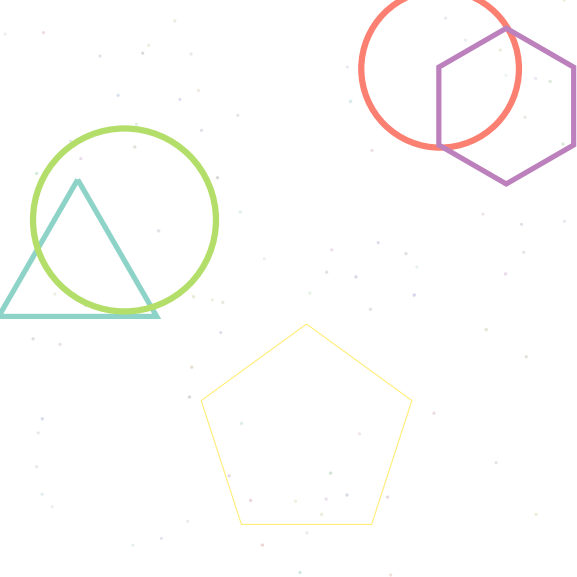[{"shape": "triangle", "thickness": 2.5, "radius": 0.79, "center": [0.135, 0.53]}, {"shape": "circle", "thickness": 3, "radius": 0.68, "center": [0.762, 0.88]}, {"shape": "circle", "thickness": 3, "radius": 0.79, "center": [0.216, 0.618]}, {"shape": "hexagon", "thickness": 2.5, "radius": 0.67, "center": [0.877, 0.815]}, {"shape": "pentagon", "thickness": 0.5, "radius": 0.96, "center": [0.531, 0.246]}]